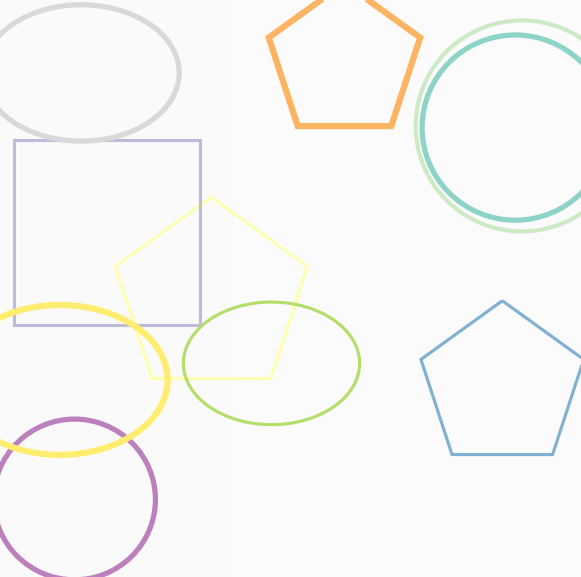[{"shape": "circle", "thickness": 2.5, "radius": 0.8, "center": [0.887, 0.778]}, {"shape": "pentagon", "thickness": 1.5, "radius": 0.87, "center": [0.364, 0.484]}, {"shape": "square", "thickness": 1.5, "radius": 0.8, "center": [0.184, 0.596]}, {"shape": "pentagon", "thickness": 1.5, "radius": 0.74, "center": [0.864, 0.331]}, {"shape": "pentagon", "thickness": 3, "radius": 0.68, "center": [0.593, 0.892]}, {"shape": "oval", "thickness": 1.5, "radius": 0.76, "center": [0.467, 0.37]}, {"shape": "oval", "thickness": 2.5, "radius": 0.84, "center": [0.14, 0.873]}, {"shape": "circle", "thickness": 2.5, "radius": 0.7, "center": [0.128, 0.134]}, {"shape": "circle", "thickness": 2, "radius": 0.91, "center": [0.898, 0.781]}, {"shape": "oval", "thickness": 3, "radius": 0.93, "center": [0.103, 0.341]}]